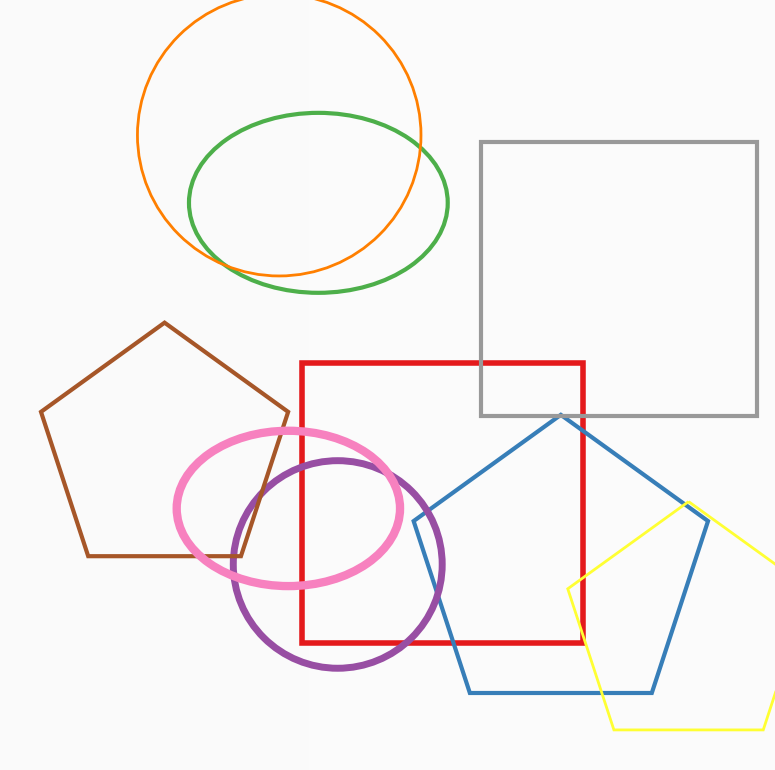[{"shape": "square", "thickness": 2, "radius": 0.91, "center": [0.571, 0.347]}, {"shape": "pentagon", "thickness": 1.5, "radius": 1.0, "center": [0.724, 0.262]}, {"shape": "oval", "thickness": 1.5, "radius": 0.83, "center": [0.411, 0.737]}, {"shape": "circle", "thickness": 2.5, "radius": 0.67, "center": [0.436, 0.267]}, {"shape": "circle", "thickness": 1, "radius": 0.91, "center": [0.36, 0.825]}, {"shape": "pentagon", "thickness": 1, "radius": 0.82, "center": [0.888, 0.185]}, {"shape": "pentagon", "thickness": 1.5, "radius": 0.84, "center": [0.212, 0.413]}, {"shape": "oval", "thickness": 3, "radius": 0.72, "center": [0.372, 0.34]}, {"shape": "square", "thickness": 1.5, "radius": 0.89, "center": [0.799, 0.637]}]